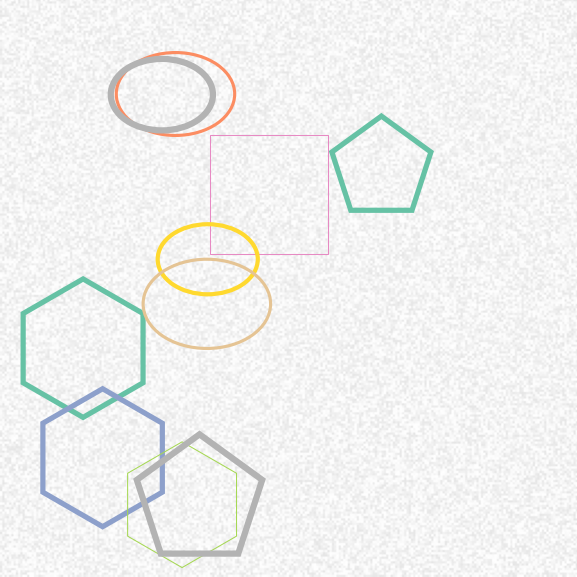[{"shape": "hexagon", "thickness": 2.5, "radius": 0.6, "center": [0.144, 0.396]}, {"shape": "pentagon", "thickness": 2.5, "radius": 0.45, "center": [0.66, 0.708]}, {"shape": "oval", "thickness": 1.5, "radius": 0.51, "center": [0.304, 0.836]}, {"shape": "hexagon", "thickness": 2.5, "radius": 0.6, "center": [0.178, 0.207]}, {"shape": "square", "thickness": 0.5, "radius": 0.51, "center": [0.466, 0.662]}, {"shape": "hexagon", "thickness": 0.5, "radius": 0.54, "center": [0.315, 0.125]}, {"shape": "oval", "thickness": 2, "radius": 0.43, "center": [0.36, 0.55]}, {"shape": "oval", "thickness": 1.5, "radius": 0.55, "center": [0.358, 0.473]}, {"shape": "oval", "thickness": 3, "radius": 0.44, "center": [0.28, 0.835]}, {"shape": "pentagon", "thickness": 3, "radius": 0.57, "center": [0.345, 0.133]}]